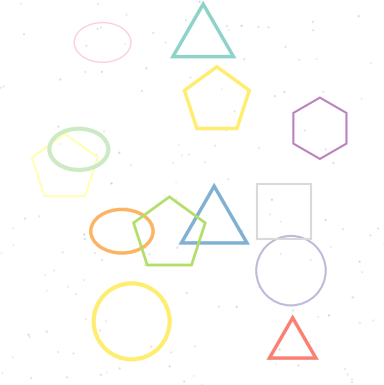[{"shape": "triangle", "thickness": 2.5, "radius": 0.45, "center": [0.528, 0.898]}, {"shape": "pentagon", "thickness": 1.5, "radius": 0.45, "center": [0.168, 0.563]}, {"shape": "circle", "thickness": 1.5, "radius": 0.45, "center": [0.756, 0.297]}, {"shape": "triangle", "thickness": 2.5, "radius": 0.35, "center": [0.76, 0.105]}, {"shape": "triangle", "thickness": 2.5, "radius": 0.49, "center": [0.556, 0.418]}, {"shape": "oval", "thickness": 2.5, "radius": 0.4, "center": [0.317, 0.399]}, {"shape": "pentagon", "thickness": 2, "radius": 0.49, "center": [0.44, 0.391]}, {"shape": "oval", "thickness": 1, "radius": 0.37, "center": [0.266, 0.89]}, {"shape": "square", "thickness": 1.5, "radius": 0.35, "center": [0.738, 0.45]}, {"shape": "hexagon", "thickness": 1.5, "radius": 0.4, "center": [0.831, 0.667]}, {"shape": "oval", "thickness": 3, "radius": 0.38, "center": [0.205, 0.612]}, {"shape": "circle", "thickness": 3, "radius": 0.49, "center": [0.342, 0.165]}, {"shape": "pentagon", "thickness": 2.5, "radius": 0.44, "center": [0.563, 0.738]}]